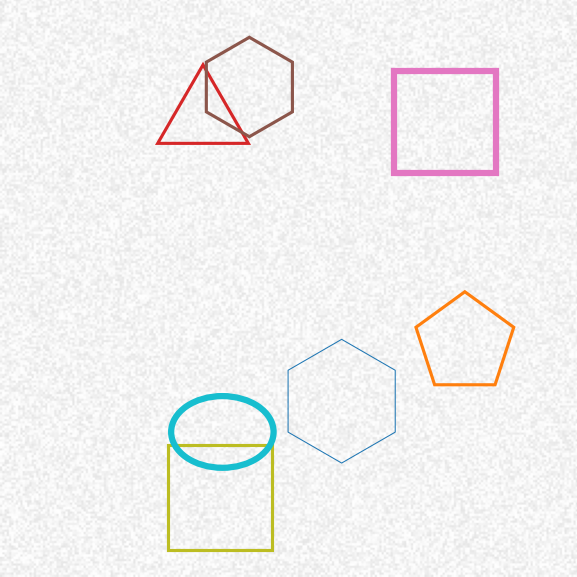[{"shape": "hexagon", "thickness": 0.5, "radius": 0.54, "center": [0.592, 0.304]}, {"shape": "pentagon", "thickness": 1.5, "radius": 0.45, "center": [0.805, 0.405]}, {"shape": "triangle", "thickness": 1.5, "radius": 0.45, "center": [0.352, 0.796]}, {"shape": "hexagon", "thickness": 1.5, "radius": 0.43, "center": [0.432, 0.848]}, {"shape": "square", "thickness": 3, "radius": 0.44, "center": [0.77, 0.788]}, {"shape": "square", "thickness": 1.5, "radius": 0.45, "center": [0.381, 0.138]}, {"shape": "oval", "thickness": 3, "radius": 0.44, "center": [0.385, 0.251]}]